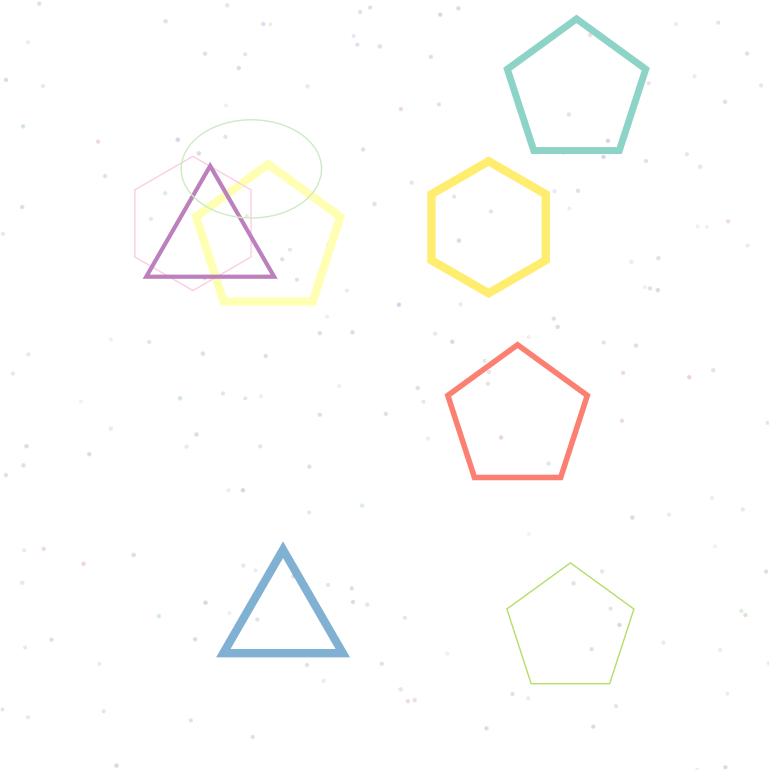[{"shape": "pentagon", "thickness": 2.5, "radius": 0.47, "center": [0.749, 0.881]}, {"shape": "pentagon", "thickness": 3, "radius": 0.49, "center": [0.348, 0.688]}, {"shape": "pentagon", "thickness": 2, "radius": 0.48, "center": [0.672, 0.457]}, {"shape": "triangle", "thickness": 3, "radius": 0.45, "center": [0.368, 0.197]}, {"shape": "pentagon", "thickness": 0.5, "radius": 0.43, "center": [0.741, 0.182]}, {"shape": "hexagon", "thickness": 0.5, "radius": 0.44, "center": [0.251, 0.71]}, {"shape": "triangle", "thickness": 1.5, "radius": 0.48, "center": [0.273, 0.689]}, {"shape": "oval", "thickness": 0.5, "radius": 0.46, "center": [0.326, 0.781]}, {"shape": "hexagon", "thickness": 3, "radius": 0.43, "center": [0.635, 0.705]}]